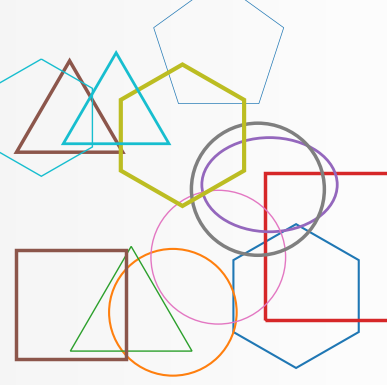[{"shape": "pentagon", "thickness": 0.5, "radius": 0.88, "center": [0.564, 0.874]}, {"shape": "hexagon", "thickness": 1.5, "radius": 0.93, "center": [0.764, 0.231]}, {"shape": "circle", "thickness": 1.5, "radius": 0.82, "center": [0.446, 0.189]}, {"shape": "triangle", "thickness": 1, "radius": 0.91, "center": [0.339, 0.179]}, {"shape": "square", "thickness": 2.5, "radius": 0.95, "center": [0.875, 0.361]}, {"shape": "oval", "thickness": 2, "radius": 0.87, "center": [0.696, 0.52]}, {"shape": "square", "thickness": 2.5, "radius": 0.71, "center": [0.184, 0.209]}, {"shape": "triangle", "thickness": 2.5, "radius": 0.79, "center": [0.18, 0.684]}, {"shape": "circle", "thickness": 1, "radius": 0.87, "center": [0.563, 0.332]}, {"shape": "circle", "thickness": 2.5, "radius": 0.86, "center": [0.666, 0.508]}, {"shape": "hexagon", "thickness": 3, "radius": 0.92, "center": [0.471, 0.649]}, {"shape": "hexagon", "thickness": 1, "radius": 0.76, "center": [0.107, 0.694]}, {"shape": "triangle", "thickness": 2, "radius": 0.79, "center": [0.3, 0.705]}]